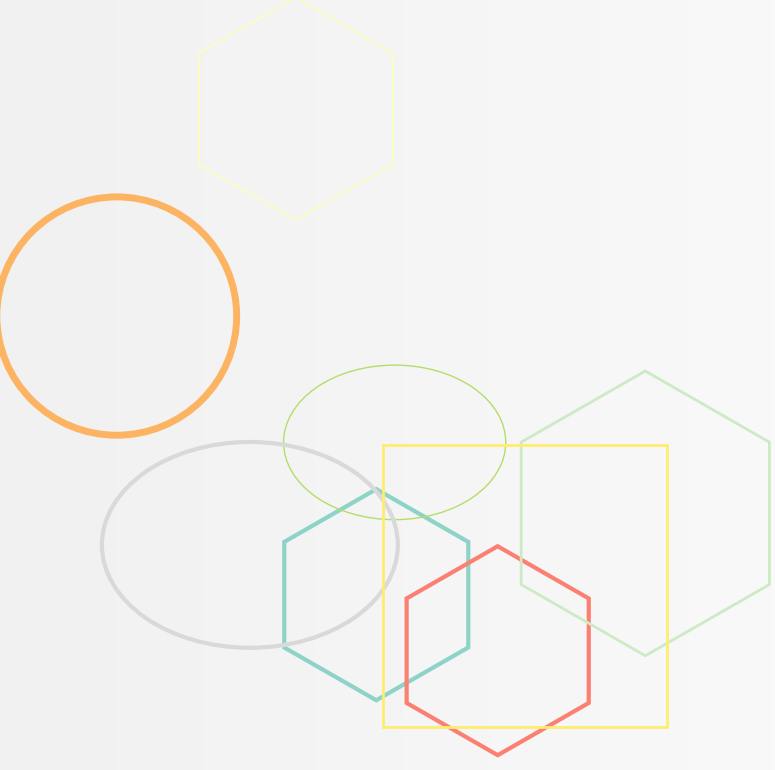[{"shape": "hexagon", "thickness": 1.5, "radius": 0.69, "center": [0.486, 0.228]}, {"shape": "hexagon", "thickness": 0.5, "radius": 0.72, "center": [0.382, 0.859]}, {"shape": "hexagon", "thickness": 1.5, "radius": 0.68, "center": [0.642, 0.155]}, {"shape": "circle", "thickness": 2.5, "radius": 0.77, "center": [0.151, 0.59]}, {"shape": "oval", "thickness": 0.5, "radius": 0.72, "center": [0.509, 0.425]}, {"shape": "oval", "thickness": 1.5, "radius": 0.95, "center": [0.322, 0.292]}, {"shape": "hexagon", "thickness": 1, "radius": 0.92, "center": [0.833, 0.333]}, {"shape": "square", "thickness": 1, "radius": 0.92, "center": [0.677, 0.238]}]